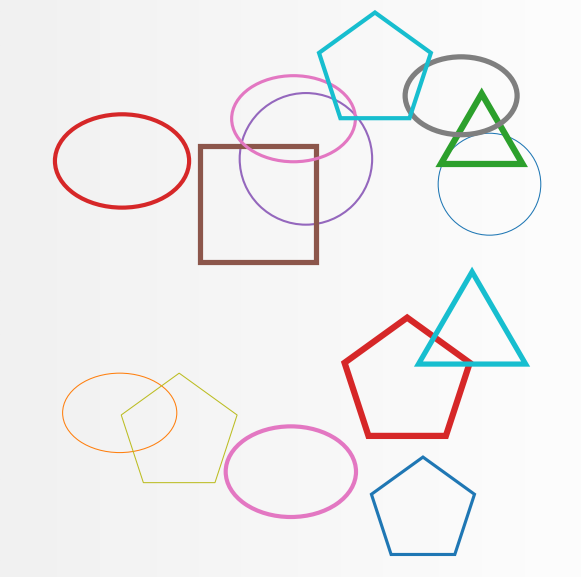[{"shape": "circle", "thickness": 0.5, "radius": 0.44, "center": [0.842, 0.68]}, {"shape": "pentagon", "thickness": 1.5, "radius": 0.47, "center": [0.728, 0.114]}, {"shape": "oval", "thickness": 0.5, "radius": 0.49, "center": [0.206, 0.284]}, {"shape": "triangle", "thickness": 3, "radius": 0.41, "center": [0.829, 0.756]}, {"shape": "oval", "thickness": 2, "radius": 0.58, "center": [0.21, 0.72]}, {"shape": "pentagon", "thickness": 3, "radius": 0.57, "center": [0.701, 0.336]}, {"shape": "circle", "thickness": 1, "radius": 0.57, "center": [0.526, 0.724]}, {"shape": "square", "thickness": 2.5, "radius": 0.5, "center": [0.443, 0.646]}, {"shape": "oval", "thickness": 1.5, "radius": 0.53, "center": [0.505, 0.794]}, {"shape": "oval", "thickness": 2, "radius": 0.56, "center": [0.5, 0.182]}, {"shape": "oval", "thickness": 2.5, "radius": 0.48, "center": [0.793, 0.833]}, {"shape": "pentagon", "thickness": 0.5, "radius": 0.52, "center": [0.308, 0.248]}, {"shape": "pentagon", "thickness": 2, "radius": 0.51, "center": [0.645, 0.876]}, {"shape": "triangle", "thickness": 2.5, "radius": 0.53, "center": [0.812, 0.422]}]